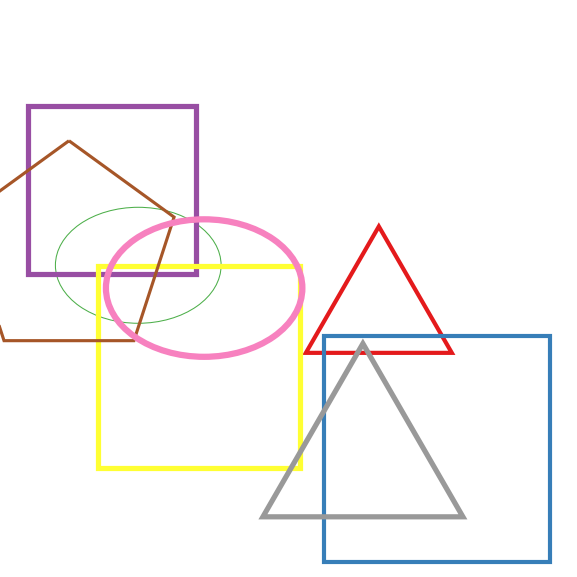[{"shape": "triangle", "thickness": 2, "radius": 0.73, "center": [0.656, 0.461]}, {"shape": "square", "thickness": 2, "radius": 0.98, "center": [0.757, 0.222]}, {"shape": "oval", "thickness": 0.5, "radius": 0.72, "center": [0.239, 0.54]}, {"shape": "square", "thickness": 2.5, "radius": 0.73, "center": [0.194, 0.67]}, {"shape": "square", "thickness": 2.5, "radius": 0.88, "center": [0.345, 0.363]}, {"shape": "pentagon", "thickness": 1.5, "radius": 0.96, "center": [0.119, 0.564]}, {"shape": "oval", "thickness": 3, "radius": 0.85, "center": [0.354, 0.5]}, {"shape": "triangle", "thickness": 2.5, "radius": 1.0, "center": [0.628, 0.204]}]